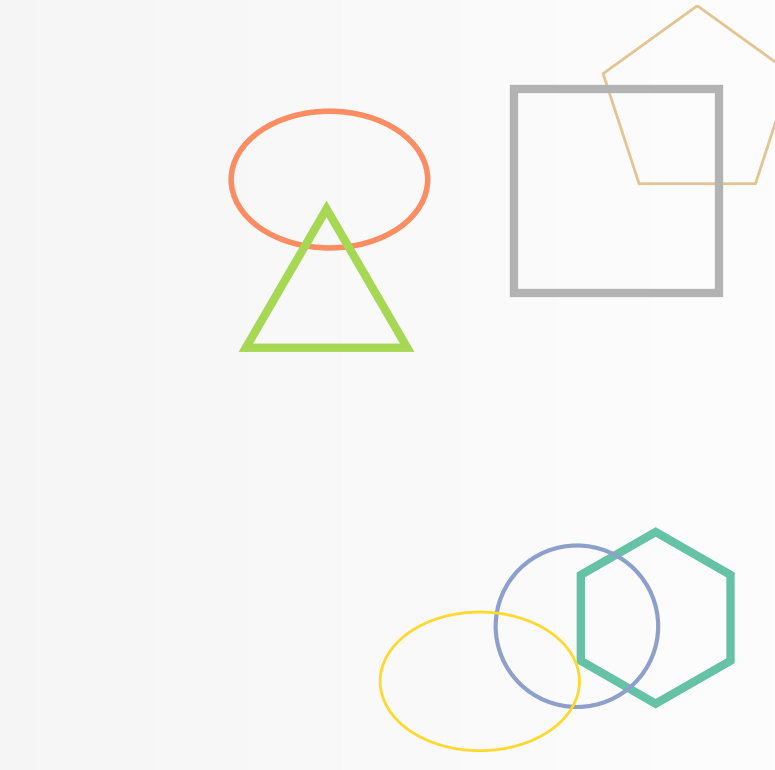[{"shape": "hexagon", "thickness": 3, "radius": 0.56, "center": [0.846, 0.198]}, {"shape": "oval", "thickness": 2, "radius": 0.63, "center": [0.425, 0.767]}, {"shape": "circle", "thickness": 1.5, "radius": 0.52, "center": [0.744, 0.187]}, {"shape": "triangle", "thickness": 3, "radius": 0.6, "center": [0.421, 0.608]}, {"shape": "oval", "thickness": 1, "radius": 0.64, "center": [0.619, 0.115]}, {"shape": "pentagon", "thickness": 1, "radius": 0.64, "center": [0.9, 0.865]}, {"shape": "square", "thickness": 3, "radius": 0.66, "center": [0.796, 0.752]}]